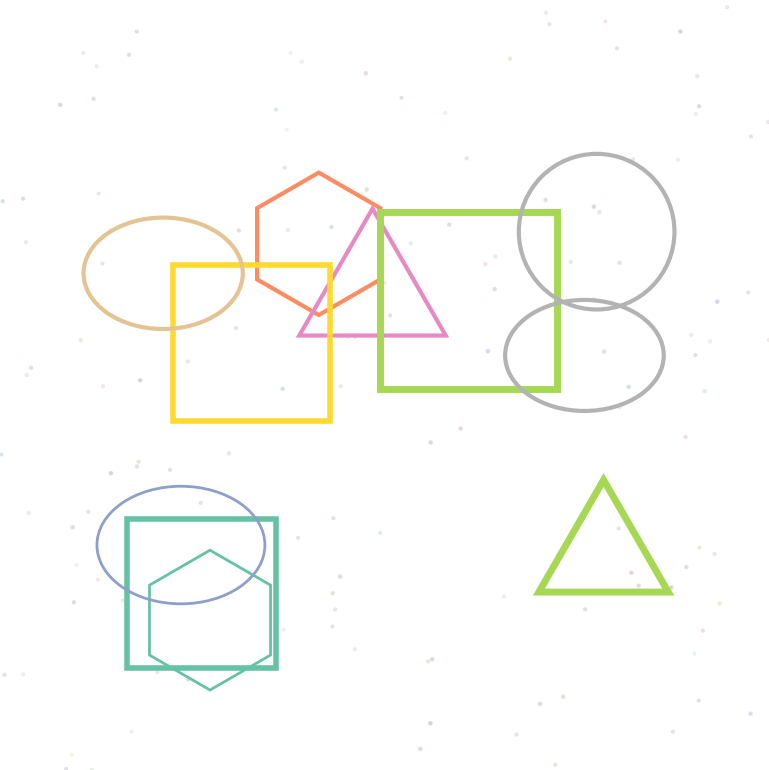[{"shape": "square", "thickness": 2, "radius": 0.48, "center": [0.262, 0.229]}, {"shape": "hexagon", "thickness": 1, "radius": 0.45, "center": [0.273, 0.195]}, {"shape": "hexagon", "thickness": 1.5, "radius": 0.46, "center": [0.414, 0.683]}, {"shape": "oval", "thickness": 1, "radius": 0.55, "center": [0.235, 0.292]}, {"shape": "triangle", "thickness": 1.5, "radius": 0.55, "center": [0.484, 0.619]}, {"shape": "square", "thickness": 2.5, "radius": 0.57, "center": [0.609, 0.61]}, {"shape": "triangle", "thickness": 2.5, "radius": 0.49, "center": [0.784, 0.28]}, {"shape": "square", "thickness": 2, "radius": 0.51, "center": [0.327, 0.555]}, {"shape": "oval", "thickness": 1.5, "radius": 0.52, "center": [0.212, 0.645]}, {"shape": "circle", "thickness": 1.5, "radius": 0.51, "center": [0.775, 0.699]}, {"shape": "oval", "thickness": 1.5, "radius": 0.51, "center": [0.759, 0.538]}]